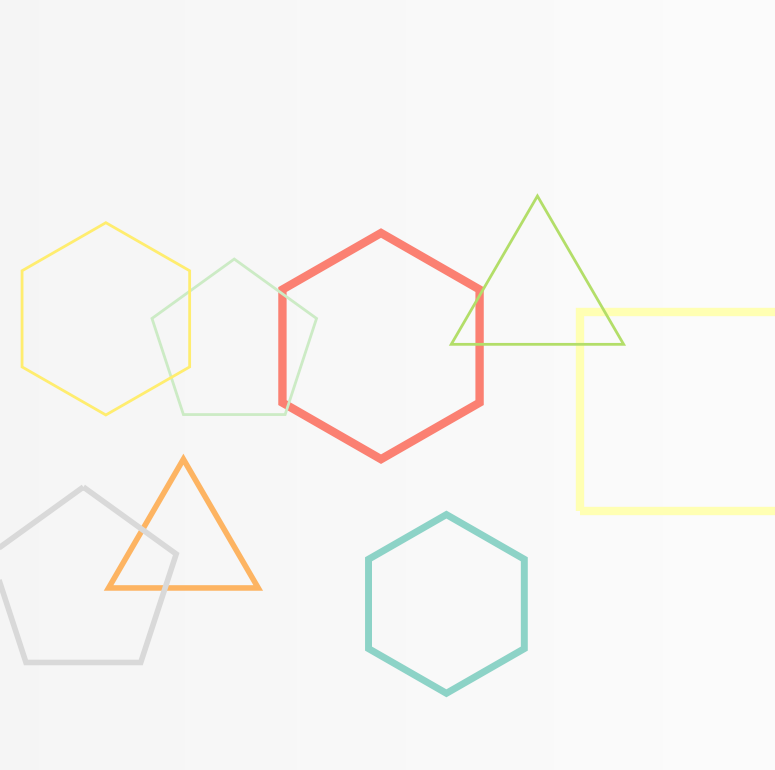[{"shape": "hexagon", "thickness": 2.5, "radius": 0.58, "center": [0.576, 0.216]}, {"shape": "square", "thickness": 3, "radius": 0.64, "center": [0.877, 0.466]}, {"shape": "hexagon", "thickness": 3, "radius": 0.73, "center": [0.492, 0.551]}, {"shape": "triangle", "thickness": 2, "radius": 0.56, "center": [0.237, 0.292]}, {"shape": "triangle", "thickness": 1, "radius": 0.64, "center": [0.693, 0.617]}, {"shape": "pentagon", "thickness": 2, "radius": 0.63, "center": [0.108, 0.242]}, {"shape": "pentagon", "thickness": 1, "radius": 0.56, "center": [0.302, 0.552]}, {"shape": "hexagon", "thickness": 1, "radius": 0.62, "center": [0.137, 0.586]}]